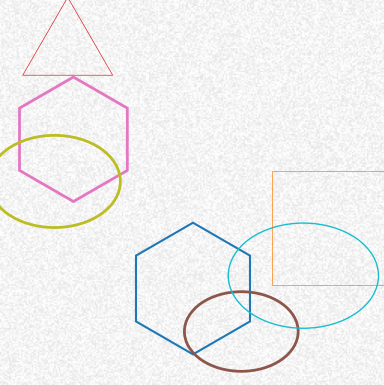[{"shape": "hexagon", "thickness": 1.5, "radius": 0.85, "center": [0.501, 0.251]}, {"shape": "square", "thickness": 0.5, "radius": 0.74, "center": [0.856, 0.408]}, {"shape": "triangle", "thickness": 0.5, "radius": 0.67, "center": [0.176, 0.872]}, {"shape": "oval", "thickness": 2, "radius": 0.74, "center": [0.627, 0.139]}, {"shape": "hexagon", "thickness": 2, "radius": 0.81, "center": [0.191, 0.638]}, {"shape": "oval", "thickness": 2, "radius": 0.86, "center": [0.142, 0.529]}, {"shape": "oval", "thickness": 1, "radius": 0.98, "center": [0.788, 0.284]}]